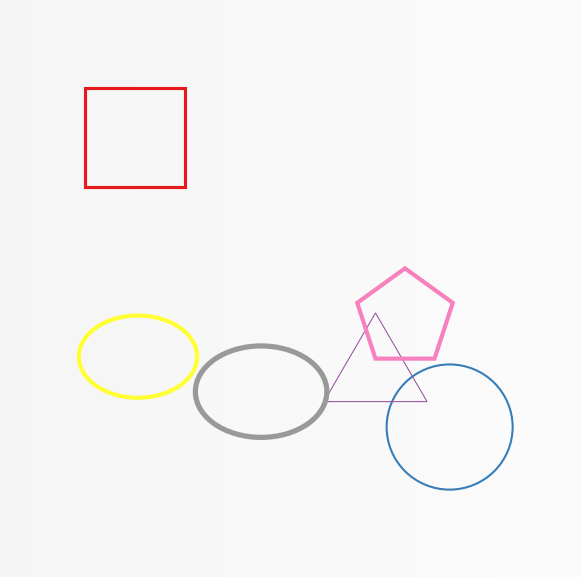[{"shape": "square", "thickness": 1.5, "radius": 0.43, "center": [0.232, 0.76]}, {"shape": "circle", "thickness": 1, "radius": 0.54, "center": [0.774, 0.26]}, {"shape": "triangle", "thickness": 0.5, "radius": 0.51, "center": [0.646, 0.355]}, {"shape": "oval", "thickness": 2, "radius": 0.51, "center": [0.237, 0.382]}, {"shape": "pentagon", "thickness": 2, "radius": 0.43, "center": [0.697, 0.448]}, {"shape": "oval", "thickness": 2.5, "radius": 0.57, "center": [0.449, 0.321]}]